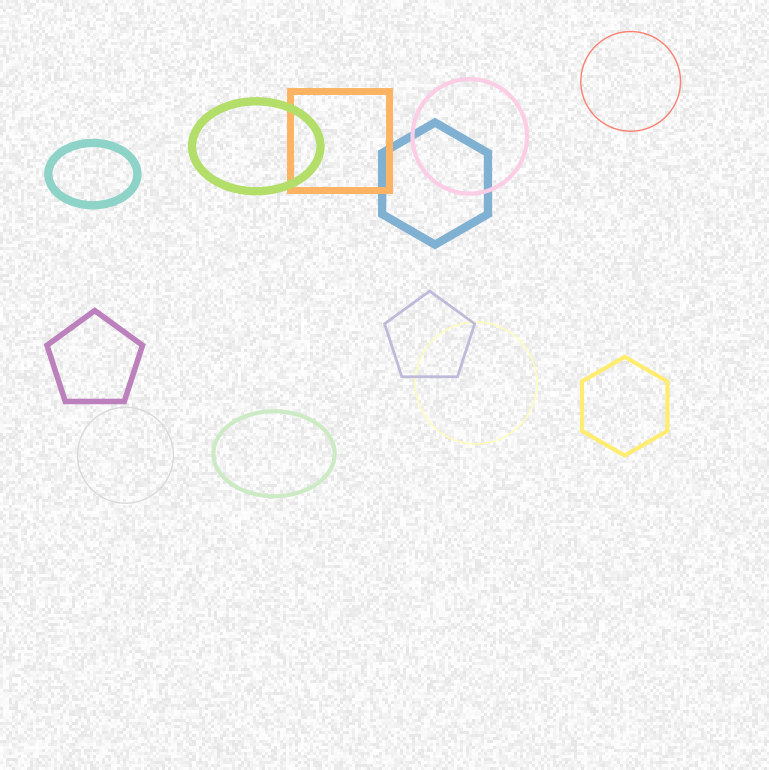[{"shape": "oval", "thickness": 3, "radius": 0.29, "center": [0.121, 0.774]}, {"shape": "circle", "thickness": 0.5, "radius": 0.4, "center": [0.618, 0.503]}, {"shape": "pentagon", "thickness": 1, "radius": 0.31, "center": [0.558, 0.56]}, {"shape": "circle", "thickness": 0.5, "radius": 0.32, "center": [0.819, 0.894]}, {"shape": "hexagon", "thickness": 3, "radius": 0.4, "center": [0.565, 0.762]}, {"shape": "square", "thickness": 2.5, "radius": 0.32, "center": [0.441, 0.817]}, {"shape": "oval", "thickness": 3, "radius": 0.42, "center": [0.333, 0.81]}, {"shape": "circle", "thickness": 1.5, "radius": 0.37, "center": [0.61, 0.823]}, {"shape": "circle", "thickness": 0.5, "radius": 0.31, "center": [0.163, 0.409]}, {"shape": "pentagon", "thickness": 2, "radius": 0.33, "center": [0.123, 0.531]}, {"shape": "oval", "thickness": 1.5, "radius": 0.39, "center": [0.356, 0.411]}, {"shape": "hexagon", "thickness": 1.5, "radius": 0.32, "center": [0.811, 0.473]}]